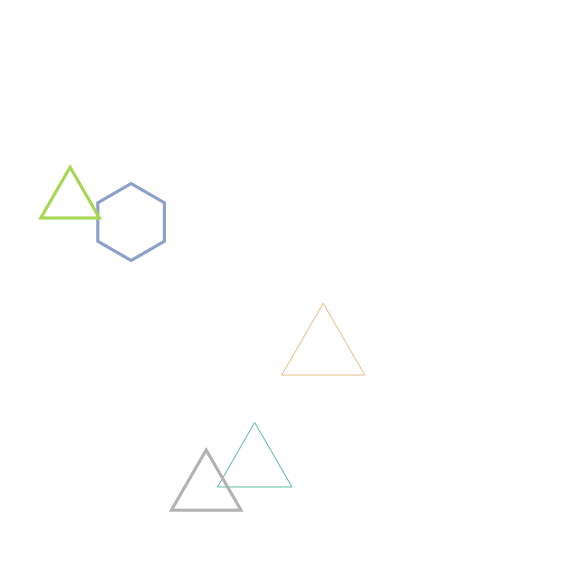[{"shape": "triangle", "thickness": 0.5, "radius": 0.37, "center": [0.441, 0.193]}, {"shape": "hexagon", "thickness": 1.5, "radius": 0.33, "center": [0.227, 0.615]}, {"shape": "triangle", "thickness": 1.5, "radius": 0.29, "center": [0.121, 0.651]}, {"shape": "triangle", "thickness": 0.5, "radius": 0.41, "center": [0.56, 0.391]}, {"shape": "triangle", "thickness": 1.5, "radius": 0.35, "center": [0.357, 0.15]}]